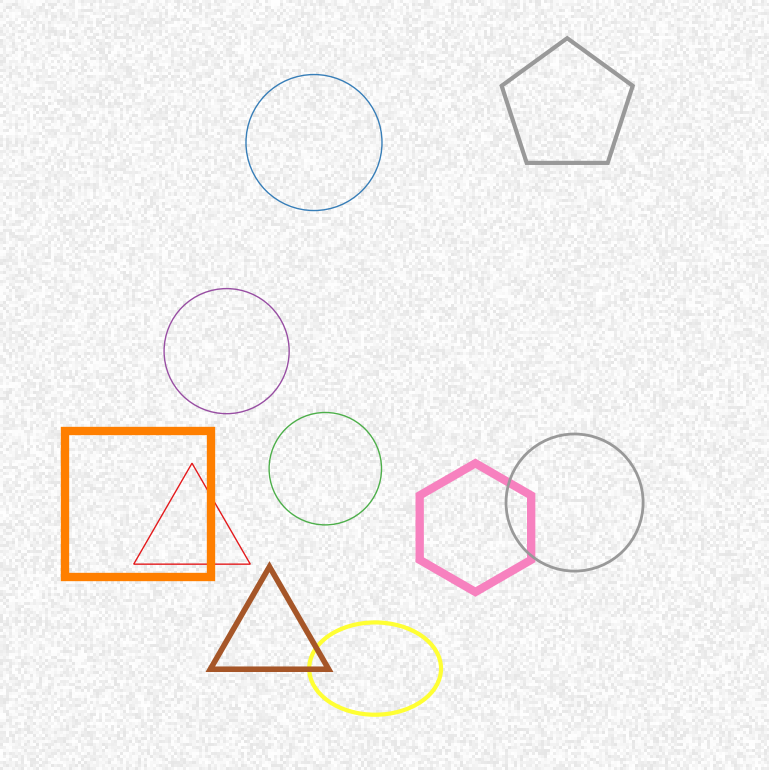[{"shape": "triangle", "thickness": 0.5, "radius": 0.44, "center": [0.249, 0.311]}, {"shape": "circle", "thickness": 0.5, "radius": 0.44, "center": [0.408, 0.815]}, {"shape": "circle", "thickness": 0.5, "radius": 0.36, "center": [0.422, 0.391]}, {"shape": "circle", "thickness": 0.5, "radius": 0.41, "center": [0.294, 0.544]}, {"shape": "square", "thickness": 3, "radius": 0.47, "center": [0.179, 0.345]}, {"shape": "oval", "thickness": 1.5, "radius": 0.43, "center": [0.487, 0.132]}, {"shape": "triangle", "thickness": 2, "radius": 0.44, "center": [0.35, 0.175]}, {"shape": "hexagon", "thickness": 3, "radius": 0.42, "center": [0.617, 0.315]}, {"shape": "circle", "thickness": 1, "radius": 0.45, "center": [0.746, 0.347]}, {"shape": "pentagon", "thickness": 1.5, "radius": 0.45, "center": [0.737, 0.861]}]